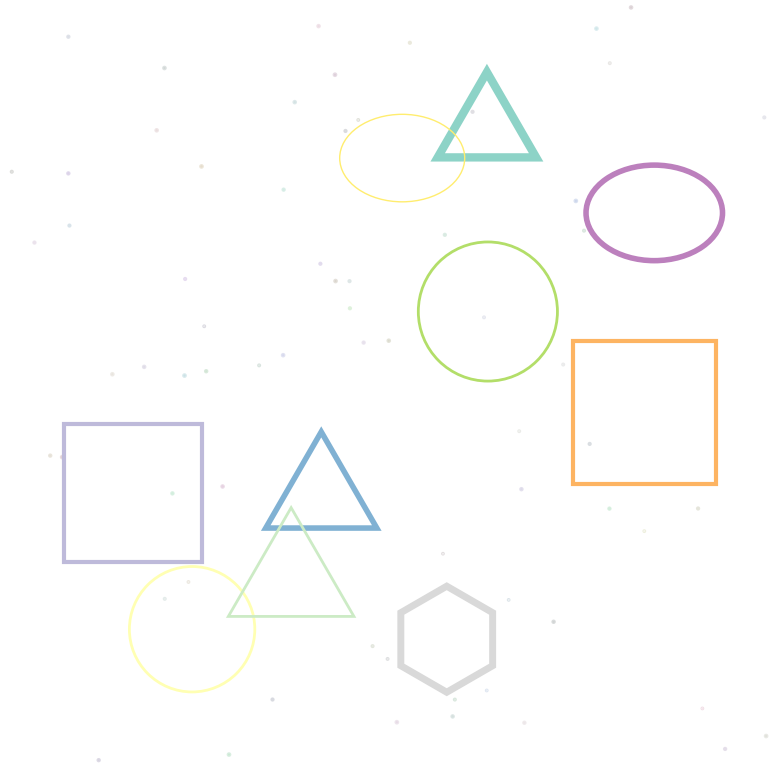[{"shape": "triangle", "thickness": 3, "radius": 0.37, "center": [0.632, 0.832]}, {"shape": "circle", "thickness": 1, "radius": 0.41, "center": [0.249, 0.183]}, {"shape": "square", "thickness": 1.5, "radius": 0.45, "center": [0.173, 0.36]}, {"shape": "triangle", "thickness": 2, "radius": 0.42, "center": [0.417, 0.356]}, {"shape": "square", "thickness": 1.5, "radius": 0.46, "center": [0.837, 0.464]}, {"shape": "circle", "thickness": 1, "radius": 0.45, "center": [0.634, 0.595]}, {"shape": "hexagon", "thickness": 2.5, "radius": 0.34, "center": [0.58, 0.17]}, {"shape": "oval", "thickness": 2, "radius": 0.44, "center": [0.85, 0.724]}, {"shape": "triangle", "thickness": 1, "radius": 0.47, "center": [0.378, 0.247]}, {"shape": "oval", "thickness": 0.5, "radius": 0.41, "center": [0.522, 0.795]}]